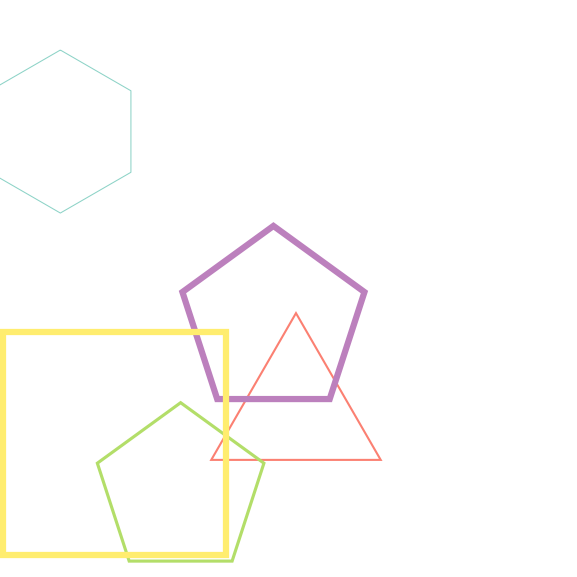[{"shape": "hexagon", "thickness": 0.5, "radius": 0.71, "center": [0.104, 0.771]}, {"shape": "triangle", "thickness": 1, "radius": 0.85, "center": [0.513, 0.287]}, {"shape": "pentagon", "thickness": 1.5, "radius": 0.76, "center": [0.313, 0.15]}, {"shape": "pentagon", "thickness": 3, "radius": 0.83, "center": [0.474, 0.442]}, {"shape": "square", "thickness": 3, "radius": 0.96, "center": [0.198, 0.231]}]